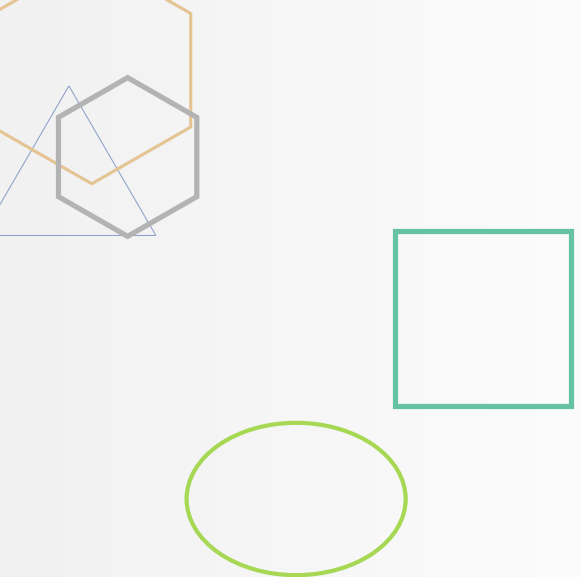[{"shape": "square", "thickness": 2.5, "radius": 0.76, "center": [0.831, 0.447]}, {"shape": "triangle", "thickness": 0.5, "radius": 0.86, "center": [0.119, 0.678]}, {"shape": "oval", "thickness": 2, "radius": 0.94, "center": [0.509, 0.135]}, {"shape": "hexagon", "thickness": 1.5, "radius": 0.98, "center": [0.158, 0.878]}, {"shape": "hexagon", "thickness": 2.5, "radius": 0.69, "center": [0.22, 0.727]}]